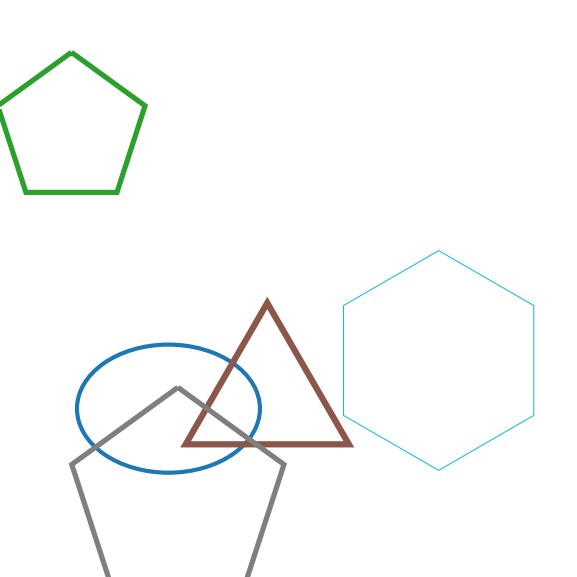[{"shape": "oval", "thickness": 2, "radius": 0.79, "center": [0.292, 0.292]}, {"shape": "pentagon", "thickness": 2.5, "radius": 0.67, "center": [0.124, 0.774]}, {"shape": "triangle", "thickness": 3, "radius": 0.82, "center": [0.463, 0.311]}, {"shape": "pentagon", "thickness": 2.5, "radius": 0.97, "center": [0.308, 0.135]}, {"shape": "hexagon", "thickness": 0.5, "radius": 0.95, "center": [0.76, 0.375]}]